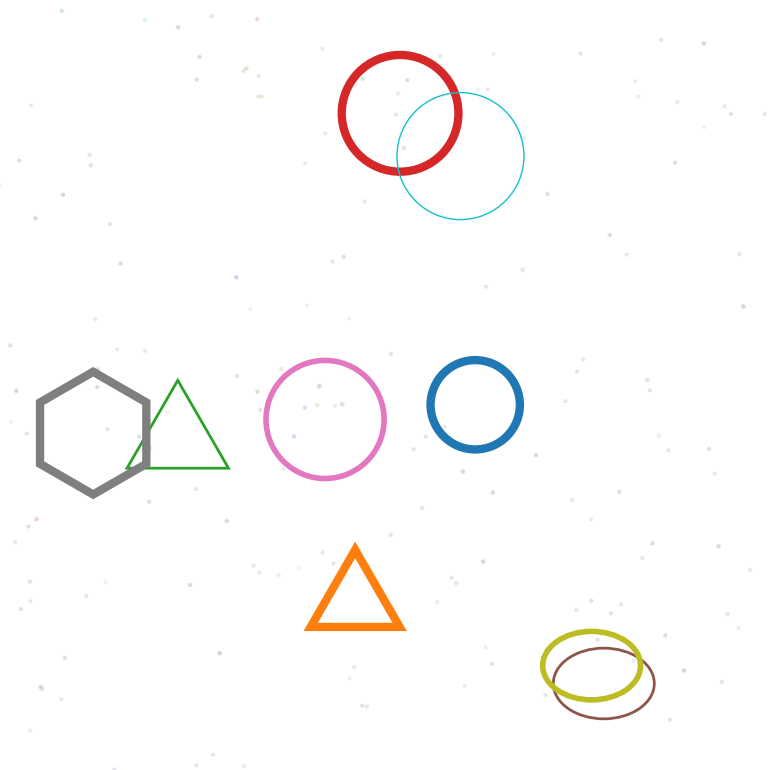[{"shape": "circle", "thickness": 3, "radius": 0.29, "center": [0.617, 0.474]}, {"shape": "triangle", "thickness": 3, "radius": 0.33, "center": [0.461, 0.219]}, {"shape": "triangle", "thickness": 1, "radius": 0.38, "center": [0.231, 0.43]}, {"shape": "circle", "thickness": 3, "radius": 0.38, "center": [0.52, 0.853]}, {"shape": "oval", "thickness": 1, "radius": 0.33, "center": [0.784, 0.112]}, {"shape": "circle", "thickness": 2, "radius": 0.38, "center": [0.422, 0.455]}, {"shape": "hexagon", "thickness": 3, "radius": 0.4, "center": [0.121, 0.437]}, {"shape": "oval", "thickness": 2, "radius": 0.32, "center": [0.768, 0.136]}, {"shape": "circle", "thickness": 0.5, "radius": 0.41, "center": [0.598, 0.797]}]